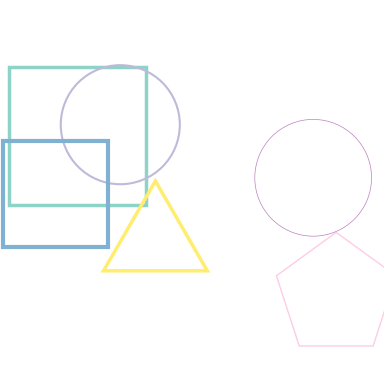[{"shape": "square", "thickness": 2.5, "radius": 0.9, "center": [0.201, 0.646]}, {"shape": "circle", "thickness": 1.5, "radius": 0.77, "center": [0.312, 0.676]}, {"shape": "square", "thickness": 3, "radius": 0.68, "center": [0.145, 0.496]}, {"shape": "pentagon", "thickness": 1, "radius": 0.82, "center": [0.873, 0.233]}, {"shape": "circle", "thickness": 0.5, "radius": 0.76, "center": [0.813, 0.538]}, {"shape": "triangle", "thickness": 2.5, "radius": 0.78, "center": [0.404, 0.374]}]